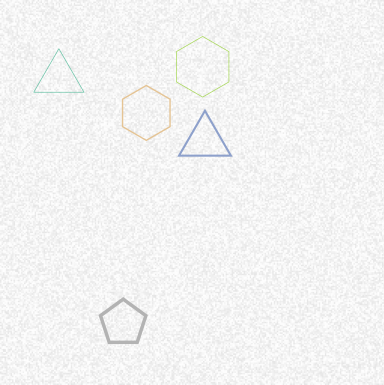[{"shape": "triangle", "thickness": 0.5, "radius": 0.38, "center": [0.153, 0.798]}, {"shape": "triangle", "thickness": 1.5, "radius": 0.39, "center": [0.532, 0.635]}, {"shape": "hexagon", "thickness": 0.5, "radius": 0.39, "center": [0.526, 0.827]}, {"shape": "hexagon", "thickness": 1, "radius": 0.36, "center": [0.38, 0.707]}, {"shape": "pentagon", "thickness": 2.5, "radius": 0.31, "center": [0.32, 0.161]}]